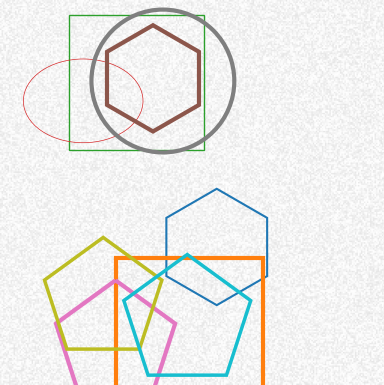[{"shape": "hexagon", "thickness": 1.5, "radius": 0.76, "center": [0.563, 0.359]}, {"shape": "square", "thickness": 3, "radius": 0.95, "center": [0.492, 0.14]}, {"shape": "square", "thickness": 1, "radius": 0.88, "center": [0.353, 0.786]}, {"shape": "oval", "thickness": 0.5, "radius": 0.78, "center": [0.216, 0.738]}, {"shape": "hexagon", "thickness": 3, "radius": 0.69, "center": [0.397, 0.796]}, {"shape": "pentagon", "thickness": 3, "radius": 0.81, "center": [0.3, 0.109]}, {"shape": "circle", "thickness": 3, "radius": 0.93, "center": [0.423, 0.79]}, {"shape": "pentagon", "thickness": 2.5, "radius": 0.8, "center": [0.268, 0.223]}, {"shape": "pentagon", "thickness": 2.5, "radius": 0.87, "center": [0.486, 0.166]}]